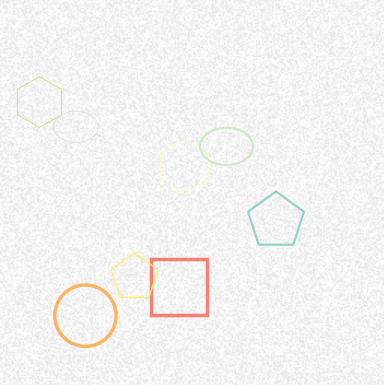[{"shape": "pentagon", "thickness": 1.5, "radius": 0.38, "center": [0.717, 0.426]}, {"shape": "hexagon", "thickness": 0.5, "radius": 0.36, "center": [0.479, 0.566]}, {"shape": "square", "thickness": 2.5, "radius": 0.37, "center": [0.465, 0.254]}, {"shape": "circle", "thickness": 2.5, "radius": 0.4, "center": [0.222, 0.18]}, {"shape": "hexagon", "thickness": 0.5, "radius": 0.33, "center": [0.102, 0.735]}, {"shape": "oval", "thickness": 0.5, "radius": 0.29, "center": [0.197, 0.671]}, {"shape": "oval", "thickness": 1.5, "radius": 0.34, "center": [0.588, 0.62]}, {"shape": "pentagon", "thickness": 1, "radius": 0.32, "center": [0.349, 0.279]}]